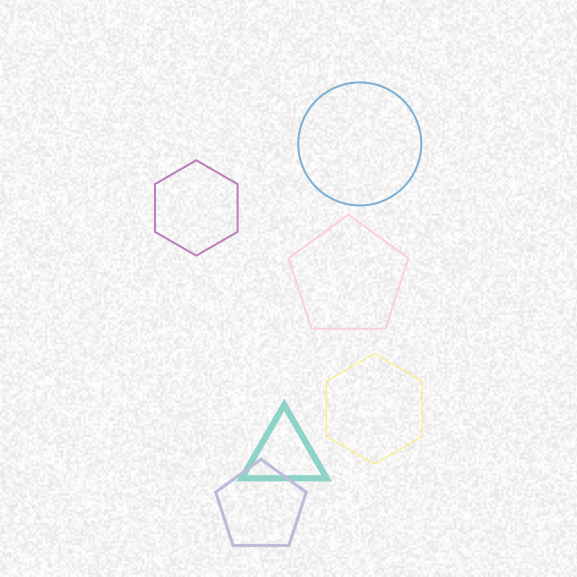[{"shape": "triangle", "thickness": 3, "radius": 0.42, "center": [0.492, 0.213]}, {"shape": "pentagon", "thickness": 1.5, "radius": 0.41, "center": [0.452, 0.121]}, {"shape": "circle", "thickness": 1, "radius": 0.53, "center": [0.623, 0.75]}, {"shape": "pentagon", "thickness": 1, "radius": 0.55, "center": [0.603, 0.518]}, {"shape": "hexagon", "thickness": 1, "radius": 0.41, "center": [0.34, 0.639]}, {"shape": "hexagon", "thickness": 0.5, "radius": 0.48, "center": [0.648, 0.291]}]